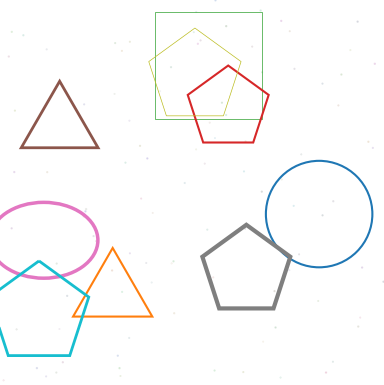[{"shape": "circle", "thickness": 1.5, "radius": 0.69, "center": [0.829, 0.444]}, {"shape": "triangle", "thickness": 1.5, "radius": 0.59, "center": [0.293, 0.237]}, {"shape": "square", "thickness": 0.5, "radius": 0.69, "center": [0.541, 0.829]}, {"shape": "pentagon", "thickness": 1.5, "radius": 0.55, "center": [0.593, 0.719]}, {"shape": "triangle", "thickness": 2, "radius": 0.58, "center": [0.155, 0.674]}, {"shape": "oval", "thickness": 2.5, "radius": 0.7, "center": [0.114, 0.376]}, {"shape": "pentagon", "thickness": 3, "radius": 0.6, "center": [0.64, 0.296]}, {"shape": "pentagon", "thickness": 0.5, "radius": 0.63, "center": [0.506, 0.801]}, {"shape": "pentagon", "thickness": 2, "radius": 0.68, "center": [0.101, 0.186]}]